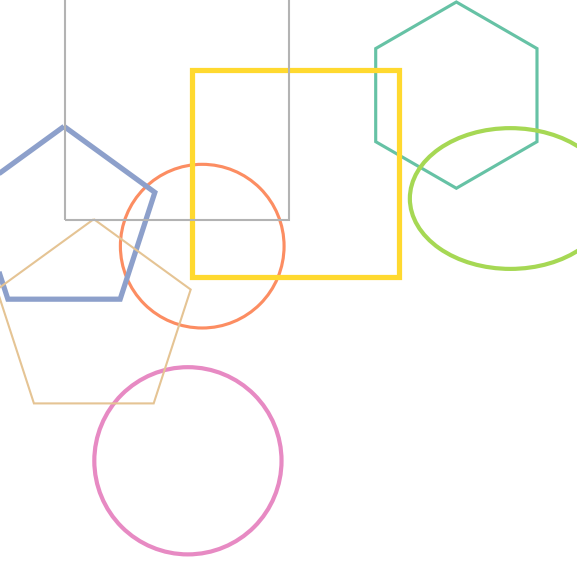[{"shape": "hexagon", "thickness": 1.5, "radius": 0.81, "center": [0.79, 0.834]}, {"shape": "circle", "thickness": 1.5, "radius": 0.71, "center": [0.35, 0.573]}, {"shape": "pentagon", "thickness": 2.5, "radius": 0.83, "center": [0.111, 0.615]}, {"shape": "circle", "thickness": 2, "radius": 0.81, "center": [0.325, 0.201]}, {"shape": "oval", "thickness": 2, "radius": 0.87, "center": [0.884, 0.655]}, {"shape": "square", "thickness": 2.5, "radius": 0.9, "center": [0.511, 0.699]}, {"shape": "pentagon", "thickness": 1, "radius": 0.88, "center": [0.162, 0.443]}, {"shape": "square", "thickness": 1, "radius": 0.97, "center": [0.307, 0.813]}]